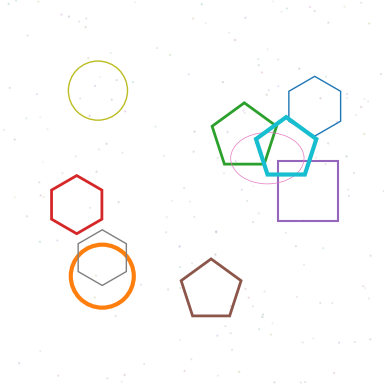[{"shape": "hexagon", "thickness": 1, "radius": 0.39, "center": [0.817, 0.724]}, {"shape": "circle", "thickness": 3, "radius": 0.41, "center": [0.266, 0.283]}, {"shape": "pentagon", "thickness": 2, "radius": 0.44, "center": [0.635, 0.645]}, {"shape": "hexagon", "thickness": 2, "radius": 0.38, "center": [0.199, 0.468]}, {"shape": "square", "thickness": 1.5, "radius": 0.39, "center": [0.801, 0.504]}, {"shape": "pentagon", "thickness": 2, "radius": 0.41, "center": [0.548, 0.246]}, {"shape": "oval", "thickness": 0.5, "radius": 0.48, "center": [0.694, 0.589]}, {"shape": "hexagon", "thickness": 1, "radius": 0.36, "center": [0.266, 0.331]}, {"shape": "circle", "thickness": 1, "radius": 0.38, "center": [0.254, 0.765]}, {"shape": "pentagon", "thickness": 3, "radius": 0.41, "center": [0.743, 0.613]}]